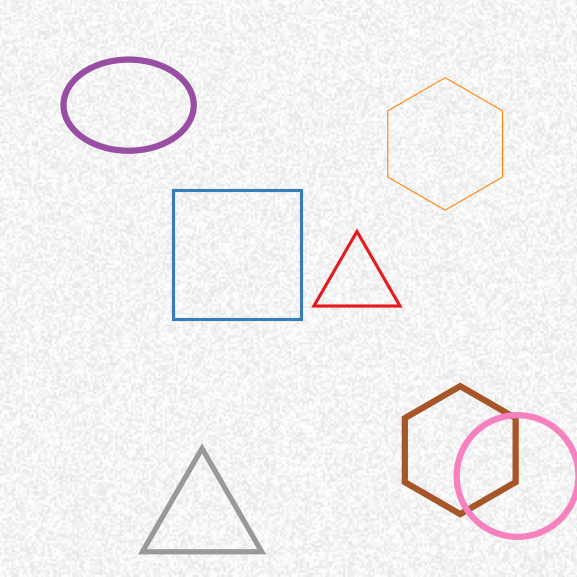[{"shape": "triangle", "thickness": 1.5, "radius": 0.43, "center": [0.618, 0.512]}, {"shape": "square", "thickness": 1.5, "radius": 0.56, "center": [0.41, 0.558]}, {"shape": "oval", "thickness": 3, "radius": 0.56, "center": [0.223, 0.817]}, {"shape": "hexagon", "thickness": 0.5, "radius": 0.57, "center": [0.771, 0.75]}, {"shape": "hexagon", "thickness": 3, "radius": 0.55, "center": [0.797, 0.22]}, {"shape": "circle", "thickness": 3, "radius": 0.53, "center": [0.896, 0.175]}, {"shape": "triangle", "thickness": 2.5, "radius": 0.6, "center": [0.35, 0.103]}]